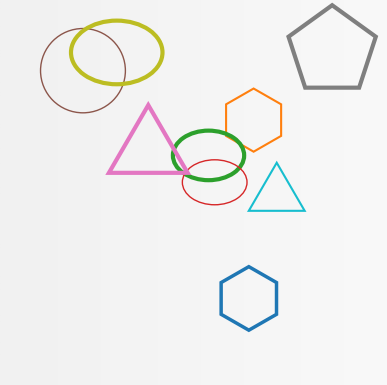[{"shape": "hexagon", "thickness": 2.5, "radius": 0.41, "center": [0.642, 0.225]}, {"shape": "hexagon", "thickness": 1.5, "radius": 0.41, "center": [0.654, 0.688]}, {"shape": "oval", "thickness": 3, "radius": 0.46, "center": [0.538, 0.596]}, {"shape": "oval", "thickness": 1, "radius": 0.42, "center": [0.554, 0.527]}, {"shape": "circle", "thickness": 1, "radius": 0.55, "center": [0.214, 0.816]}, {"shape": "triangle", "thickness": 3, "radius": 0.59, "center": [0.383, 0.61]}, {"shape": "pentagon", "thickness": 3, "radius": 0.59, "center": [0.857, 0.868]}, {"shape": "oval", "thickness": 3, "radius": 0.59, "center": [0.301, 0.864]}, {"shape": "triangle", "thickness": 1.5, "radius": 0.42, "center": [0.714, 0.494]}]